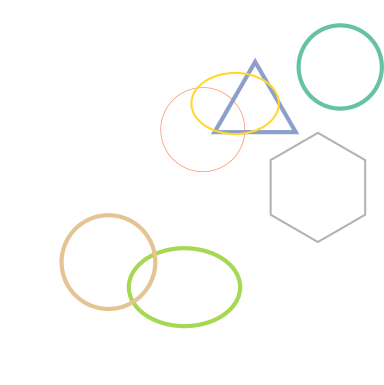[{"shape": "circle", "thickness": 3, "radius": 0.54, "center": [0.884, 0.826]}, {"shape": "circle", "thickness": 0.5, "radius": 0.55, "center": [0.527, 0.663]}, {"shape": "triangle", "thickness": 3, "radius": 0.61, "center": [0.663, 0.718]}, {"shape": "oval", "thickness": 3, "radius": 0.72, "center": [0.479, 0.254]}, {"shape": "oval", "thickness": 1.5, "radius": 0.57, "center": [0.611, 0.731]}, {"shape": "circle", "thickness": 3, "radius": 0.61, "center": [0.282, 0.319]}, {"shape": "hexagon", "thickness": 1.5, "radius": 0.71, "center": [0.826, 0.513]}]